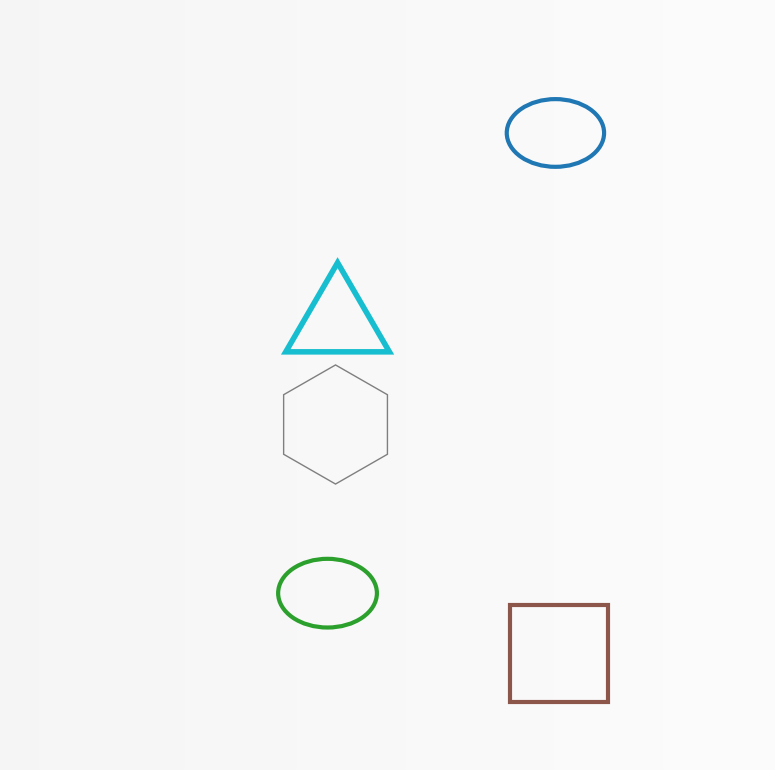[{"shape": "oval", "thickness": 1.5, "radius": 0.31, "center": [0.717, 0.827]}, {"shape": "oval", "thickness": 1.5, "radius": 0.32, "center": [0.423, 0.23]}, {"shape": "square", "thickness": 1.5, "radius": 0.32, "center": [0.721, 0.151]}, {"shape": "hexagon", "thickness": 0.5, "radius": 0.39, "center": [0.433, 0.449]}, {"shape": "triangle", "thickness": 2, "radius": 0.39, "center": [0.436, 0.582]}]